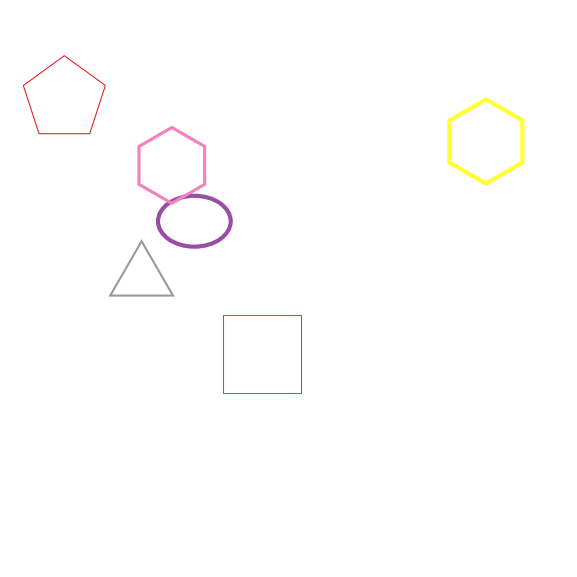[{"shape": "pentagon", "thickness": 0.5, "radius": 0.37, "center": [0.111, 0.828]}, {"shape": "square", "thickness": 0.5, "radius": 0.34, "center": [0.454, 0.386]}, {"shape": "oval", "thickness": 2, "radius": 0.31, "center": [0.337, 0.616]}, {"shape": "hexagon", "thickness": 2, "radius": 0.36, "center": [0.841, 0.754]}, {"shape": "hexagon", "thickness": 1.5, "radius": 0.33, "center": [0.297, 0.713]}, {"shape": "triangle", "thickness": 1, "radius": 0.31, "center": [0.245, 0.519]}]